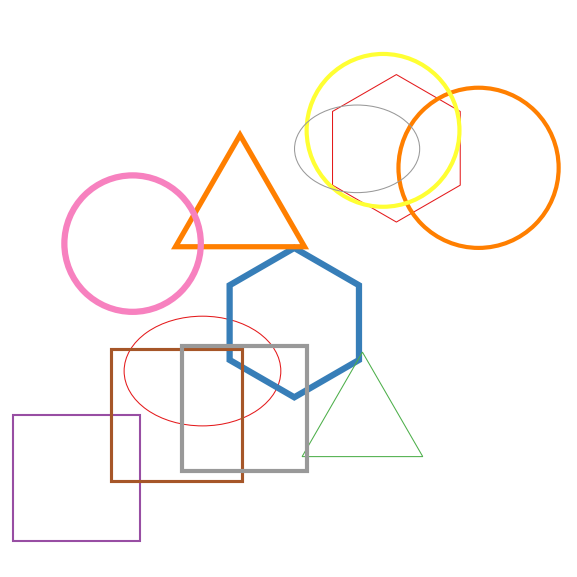[{"shape": "oval", "thickness": 0.5, "radius": 0.68, "center": [0.351, 0.357]}, {"shape": "hexagon", "thickness": 0.5, "radius": 0.64, "center": [0.686, 0.742]}, {"shape": "hexagon", "thickness": 3, "radius": 0.65, "center": [0.51, 0.441]}, {"shape": "triangle", "thickness": 0.5, "radius": 0.6, "center": [0.628, 0.269]}, {"shape": "square", "thickness": 1, "radius": 0.55, "center": [0.133, 0.171]}, {"shape": "circle", "thickness": 2, "radius": 0.69, "center": [0.829, 0.709]}, {"shape": "triangle", "thickness": 2.5, "radius": 0.65, "center": [0.416, 0.636]}, {"shape": "circle", "thickness": 2, "radius": 0.66, "center": [0.663, 0.773]}, {"shape": "square", "thickness": 1.5, "radius": 0.57, "center": [0.306, 0.281]}, {"shape": "circle", "thickness": 3, "radius": 0.59, "center": [0.23, 0.577]}, {"shape": "oval", "thickness": 0.5, "radius": 0.54, "center": [0.618, 0.741]}, {"shape": "square", "thickness": 2, "radius": 0.54, "center": [0.423, 0.291]}]